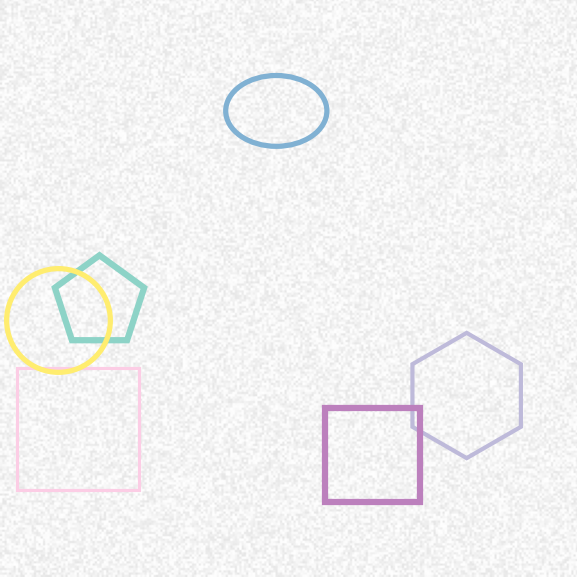[{"shape": "pentagon", "thickness": 3, "radius": 0.41, "center": [0.172, 0.476]}, {"shape": "hexagon", "thickness": 2, "radius": 0.54, "center": [0.808, 0.314]}, {"shape": "oval", "thickness": 2.5, "radius": 0.44, "center": [0.478, 0.807]}, {"shape": "square", "thickness": 1.5, "radius": 0.53, "center": [0.136, 0.256]}, {"shape": "square", "thickness": 3, "radius": 0.41, "center": [0.645, 0.211]}, {"shape": "circle", "thickness": 2.5, "radius": 0.45, "center": [0.101, 0.444]}]